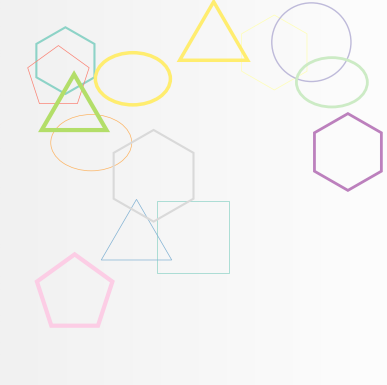[{"shape": "square", "thickness": 0.5, "radius": 0.46, "center": [0.498, 0.384]}, {"shape": "hexagon", "thickness": 1.5, "radius": 0.43, "center": [0.169, 0.843]}, {"shape": "hexagon", "thickness": 0.5, "radius": 0.49, "center": [0.708, 0.864]}, {"shape": "circle", "thickness": 1, "radius": 0.51, "center": [0.804, 0.89]}, {"shape": "pentagon", "thickness": 0.5, "radius": 0.42, "center": [0.151, 0.798]}, {"shape": "triangle", "thickness": 0.5, "radius": 0.53, "center": [0.352, 0.377]}, {"shape": "oval", "thickness": 0.5, "radius": 0.52, "center": [0.235, 0.629]}, {"shape": "triangle", "thickness": 3, "radius": 0.48, "center": [0.191, 0.71]}, {"shape": "pentagon", "thickness": 3, "radius": 0.51, "center": [0.193, 0.237]}, {"shape": "hexagon", "thickness": 1.5, "radius": 0.6, "center": [0.396, 0.543]}, {"shape": "hexagon", "thickness": 2, "radius": 0.5, "center": [0.898, 0.605]}, {"shape": "oval", "thickness": 2, "radius": 0.46, "center": [0.856, 0.786]}, {"shape": "oval", "thickness": 2.5, "radius": 0.48, "center": [0.343, 0.795]}, {"shape": "triangle", "thickness": 2.5, "radius": 0.51, "center": [0.551, 0.894]}]